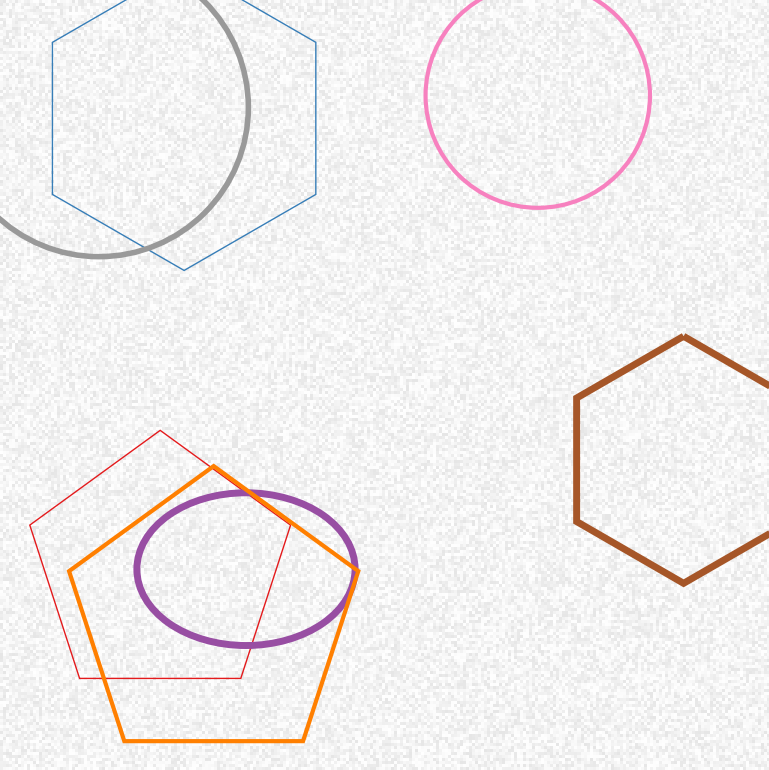[{"shape": "pentagon", "thickness": 0.5, "radius": 0.89, "center": [0.208, 0.263]}, {"shape": "hexagon", "thickness": 0.5, "radius": 0.99, "center": [0.239, 0.846]}, {"shape": "oval", "thickness": 2.5, "radius": 0.71, "center": [0.319, 0.261]}, {"shape": "pentagon", "thickness": 1.5, "radius": 0.99, "center": [0.277, 0.197]}, {"shape": "hexagon", "thickness": 2.5, "radius": 0.8, "center": [0.888, 0.403]}, {"shape": "circle", "thickness": 1.5, "radius": 0.73, "center": [0.698, 0.876]}, {"shape": "circle", "thickness": 2, "radius": 0.97, "center": [0.129, 0.861]}]